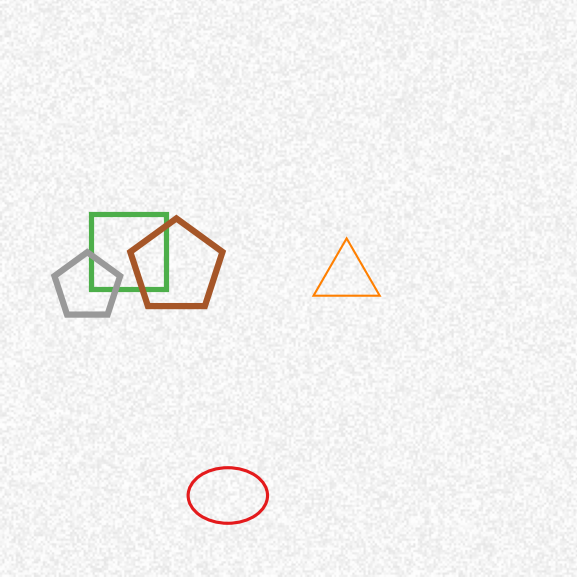[{"shape": "oval", "thickness": 1.5, "radius": 0.34, "center": [0.395, 0.141]}, {"shape": "square", "thickness": 2.5, "radius": 0.33, "center": [0.222, 0.563]}, {"shape": "triangle", "thickness": 1, "radius": 0.33, "center": [0.6, 0.52]}, {"shape": "pentagon", "thickness": 3, "radius": 0.42, "center": [0.305, 0.537]}, {"shape": "pentagon", "thickness": 3, "radius": 0.3, "center": [0.151, 0.503]}]